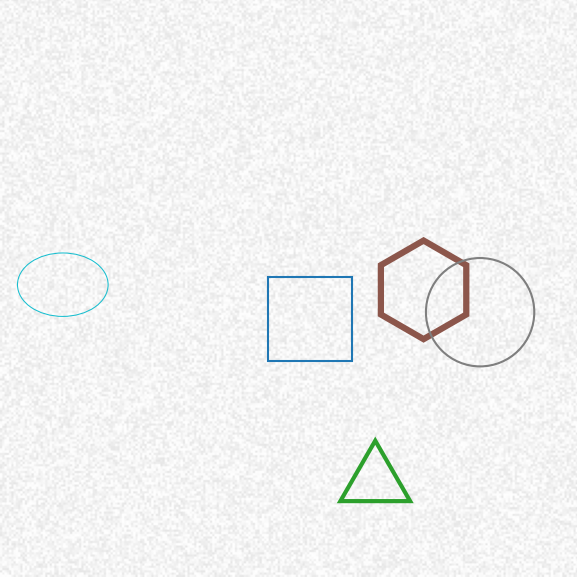[{"shape": "square", "thickness": 1, "radius": 0.36, "center": [0.537, 0.446]}, {"shape": "triangle", "thickness": 2, "radius": 0.35, "center": [0.65, 0.166]}, {"shape": "hexagon", "thickness": 3, "radius": 0.43, "center": [0.733, 0.497]}, {"shape": "circle", "thickness": 1, "radius": 0.47, "center": [0.831, 0.458]}, {"shape": "oval", "thickness": 0.5, "radius": 0.39, "center": [0.109, 0.506]}]